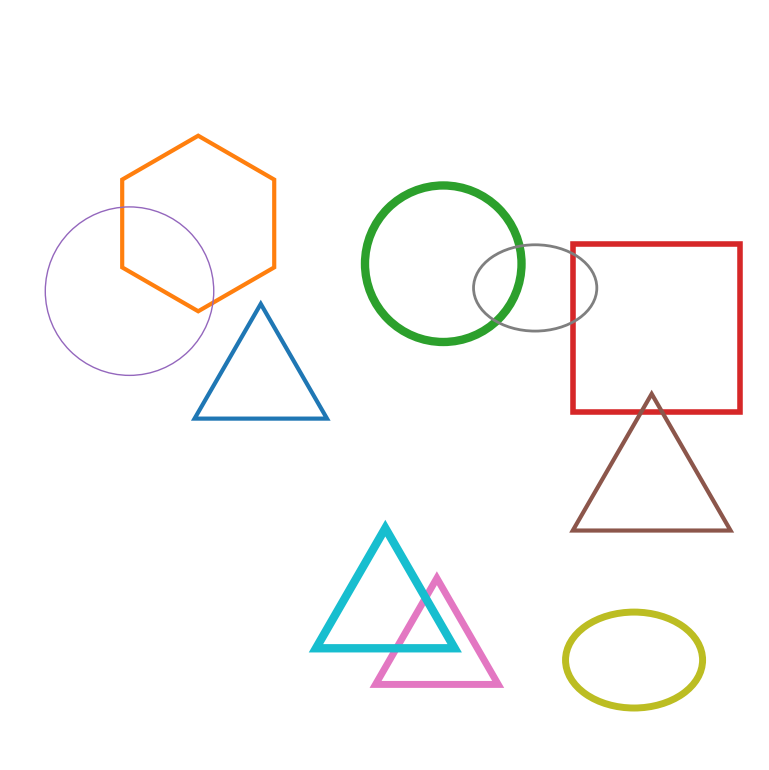[{"shape": "triangle", "thickness": 1.5, "radius": 0.5, "center": [0.339, 0.506]}, {"shape": "hexagon", "thickness": 1.5, "radius": 0.57, "center": [0.257, 0.71]}, {"shape": "circle", "thickness": 3, "radius": 0.51, "center": [0.576, 0.657]}, {"shape": "square", "thickness": 2, "radius": 0.54, "center": [0.853, 0.574]}, {"shape": "circle", "thickness": 0.5, "radius": 0.55, "center": [0.168, 0.622]}, {"shape": "triangle", "thickness": 1.5, "radius": 0.59, "center": [0.846, 0.37]}, {"shape": "triangle", "thickness": 2.5, "radius": 0.46, "center": [0.567, 0.157]}, {"shape": "oval", "thickness": 1, "radius": 0.4, "center": [0.695, 0.626]}, {"shape": "oval", "thickness": 2.5, "radius": 0.44, "center": [0.823, 0.143]}, {"shape": "triangle", "thickness": 3, "radius": 0.52, "center": [0.5, 0.21]}]